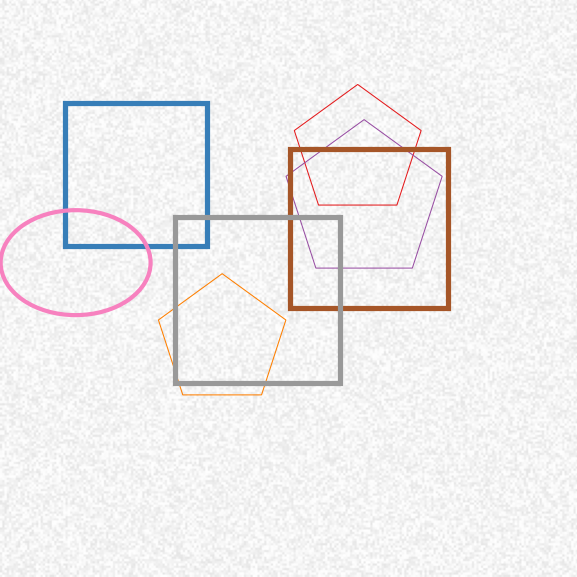[{"shape": "pentagon", "thickness": 0.5, "radius": 0.58, "center": [0.619, 0.737]}, {"shape": "square", "thickness": 2.5, "radius": 0.62, "center": [0.235, 0.697]}, {"shape": "pentagon", "thickness": 0.5, "radius": 0.71, "center": [0.63, 0.65]}, {"shape": "pentagon", "thickness": 0.5, "radius": 0.58, "center": [0.385, 0.409]}, {"shape": "square", "thickness": 2.5, "radius": 0.68, "center": [0.638, 0.603]}, {"shape": "oval", "thickness": 2, "radius": 0.65, "center": [0.131, 0.544]}, {"shape": "square", "thickness": 2.5, "radius": 0.72, "center": [0.446, 0.48]}]